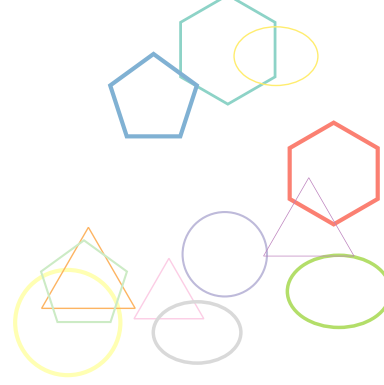[{"shape": "hexagon", "thickness": 2, "radius": 0.71, "center": [0.592, 0.871]}, {"shape": "circle", "thickness": 3, "radius": 0.68, "center": [0.176, 0.162]}, {"shape": "circle", "thickness": 1.5, "radius": 0.55, "center": [0.584, 0.34]}, {"shape": "hexagon", "thickness": 3, "radius": 0.66, "center": [0.867, 0.549]}, {"shape": "pentagon", "thickness": 3, "radius": 0.59, "center": [0.399, 0.742]}, {"shape": "triangle", "thickness": 1, "radius": 0.7, "center": [0.23, 0.269]}, {"shape": "oval", "thickness": 2.5, "radius": 0.67, "center": [0.88, 0.243]}, {"shape": "triangle", "thickness": 1, "radius": 0.52, "center": [0.439, 0.224]}, {"shape": "oval", "thickness": 2.5, "radius": 0.57, "center": [0.512, 0.136]}, {"shape": "triangle", "thickness": 0.5, "radius": 0.68, "center": [0.802, 0.403]}, {"shape": "pentagon", "thickness": 1.5, "radius": 0.59, "center": [0.218, 0.258]}, {"shape": "oval", "thickness": 1, "radius": 0.54, "center": [0.717, 0.854]}]